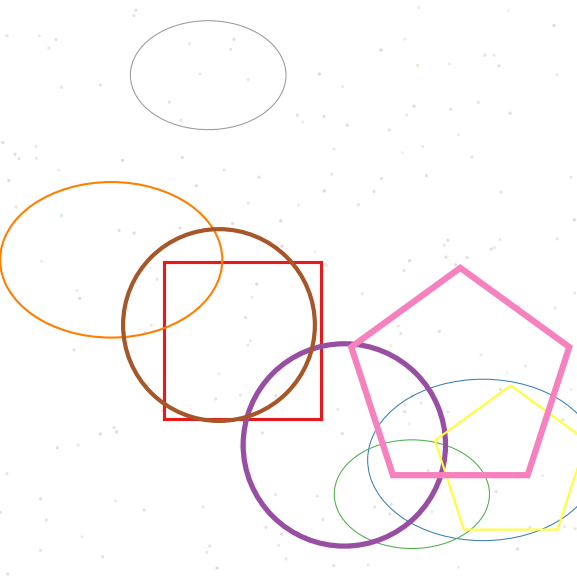[{"shape": "square", "thickness": 1.5, "radius": 0.68, "center": [0.42, 0.41]}, {"shape": "oval", "thickness": 0.5, "radius": 1.0, "center": [0.836, 0.203]}, {"shape": "oval", "thickness": 0.5, "radius": 0.67, "center": [0.713, 0.143]}, {"shape": "circle", "thickness": 2.5, "radius": 0.88, "center": [0.596, 0.229]}, {"shape": "oval", "thickness": 1, "radius": 0.96, "center": [0.193, 0.549]}, {"shape": "pentagon", "thickness": 1, "radius": 0.69, "center": [0.884, 0.194]}, {"shape": "circle", "thickness": 2, "radius": 0.83, "center": [0.379, 0.436]}, {"shape": "pentagon", "thickness": 3, "radius": 0.99, "center": [0.797, 0.337]}, {"shape": "oval", "thickness": 0.5, "radius": 0.67, "center": [0.36, 0.869]}]